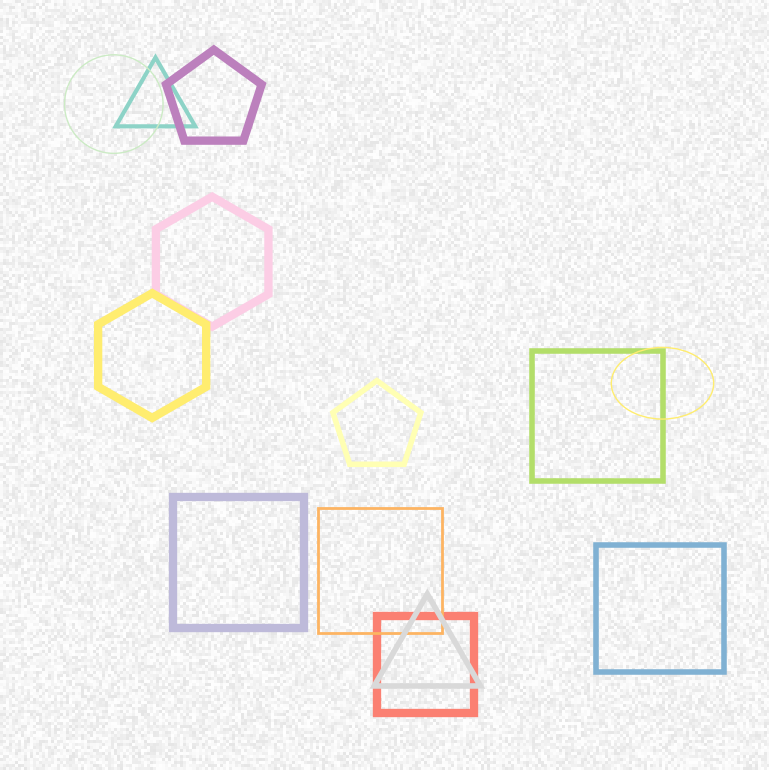[{"shape": "triangle", "thickness": 1.5, "radius": 0.3, "center": [0.202, 0.866]}, {"shape": "pentagon", "thickness": 2, "radius": 0.3, "center": [0.489, 0.446]}, {"shape": "square", "thickness": 3, "radius": 0.43, "center": [0.309, 0.27]}, {"shape": "square", "thickness": 3, "radius": 0.32, "center": [0.552, 0.137]}, {"shape": "square", "thickness": 2, "radius": 0.41, "center": [0.857, 0.209]}, {"shape": "square", "thickness": 1, "radius": 0.4, "center": [0.494, 0.259]}, {"shape": "square", "thickness": 2, "radius": 0.42, "center": [0.776, 0.46]}, {"shape": "hexagon", "thickness": 3, "radius": 0.42, "center": [0.276, 0.66]}, {"shape": "triangle", "thickness": 2, "radius": 0.4, "center": [0.555, 0.149]}, {"shape": "pentagon", "thickness": 3, "radius": 0.33, "center": [0.278, 0.87]}, {"shape": "circle", "thickness": 0.5, "radius": 0.32, "center": [0.148, 0.865]}, {"shape": "oval", "thickness": 0.5, "radius": 0.33, "center": [0.86, 0.502]}, {"shape": "hexagon", "thickness": 3, "radius": 0.41, "center": [0.198, 0.538]}]